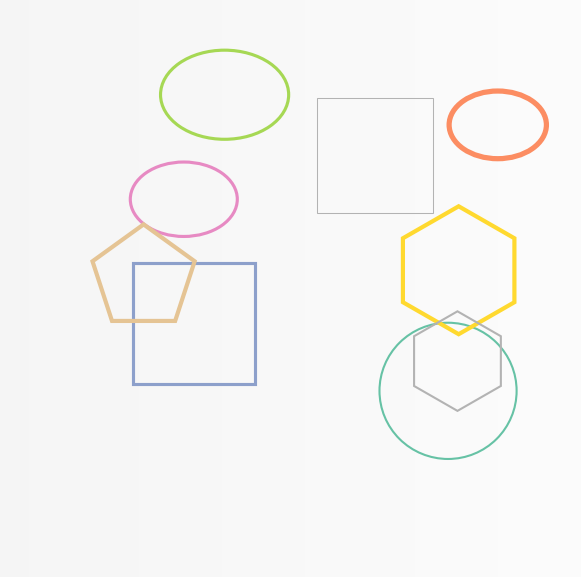[{"shape": "circle", "thickness": 1, "radius": 0.59, "center": [0.771, 0.322]}, {"shape": "oval", "thickness": 2.5, "radius": 0.42, "center": [0.856, 0.783]}, {"shape": "square", "thickness": 1.5, "radius": 0.52, "center": [0.334, 0.439]}, {"shape": "oval", "thickness": 1.5, "radius": 0.46, "center": [0.316, 0.654]}, {"shape": "oval", "thickness": 1.5, "radius": 0.55, "center": [0.386, 0.835]}, {"shape": "hexagon", "thickness": 2, "radius": 0.55, "center": [0.789, 0.531]}, {"shape": "pentagon", "thickness": 2, "radius": 0.46, "center": [0.247, 0.518]}, {"shape": "square", "thickness": 0.5, "radius": 0.5, "center": [0.645, 0.73]}, {"shape": "hexagon", "thickness": 1, "radius": 0.43, "center": [0.787, 0.374]}]